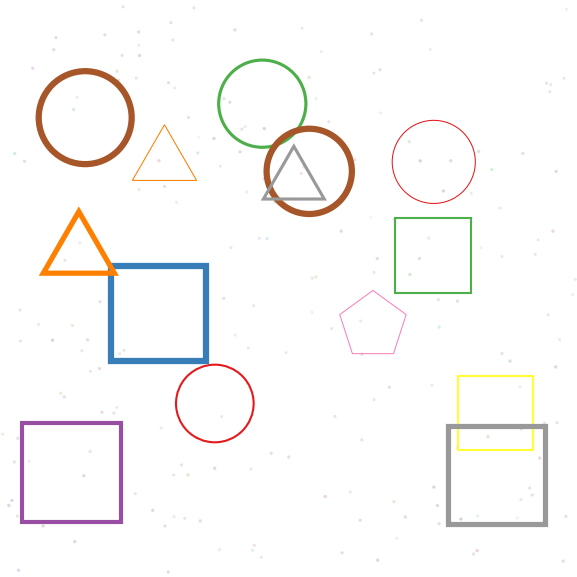[{"shape": "circle", "thickness": 0.5, "radius": 0.36, "center": [0.751, 0.719]}, {"shape": "circle", "thickness": 1, "radius": 0.34, "center": [0.372, 0.3]}, {"shape": "square", "thickness": 3, "radius": 0.41, "center": [0.275, 0.457]}, {"shape": "circle", "thickness": 1.5, "radius": 0.38, "center": [0.454, 0.82]}, {"shape": "square", "thickness": 1, "radius": 0.33, "center": [0.75, 0.557]}, {"shape": "square", "thickness": 2, "radius": 0.43, "center": [0.124, 0.18]}, {"shape": "triangle", "thickness": 0.5, "radius": 0.32, "center": [0.285, 0.719]}, {"shape": "triangle", "thickness": 2.5, "radius": 0.36, "center": [0.137, 0.562]}, {"shape": "square", "thickness": 1, "radius": 0.32, "center": [0.858, 0.284]}, {"shape": "circle", "thickness": 3, "radius": 0.37, "center": [0.535, 0.702]}, {"shape": "circle", "thickness": 3, "radius": 0.4, "center": [0.148, 0.795]}, {"shape": "pentagon", "thickness": 0.5, "radius": 0.3, "center": [0.646, 0.436]}, {"shape": "square", "thickness": 2.5, "radius": 0.42, "center": [0.86, 0.176]}, {"shape": "triangle", "thickness": 1.5, "radius": 0.3, "center": [0.509, 0.685]}]